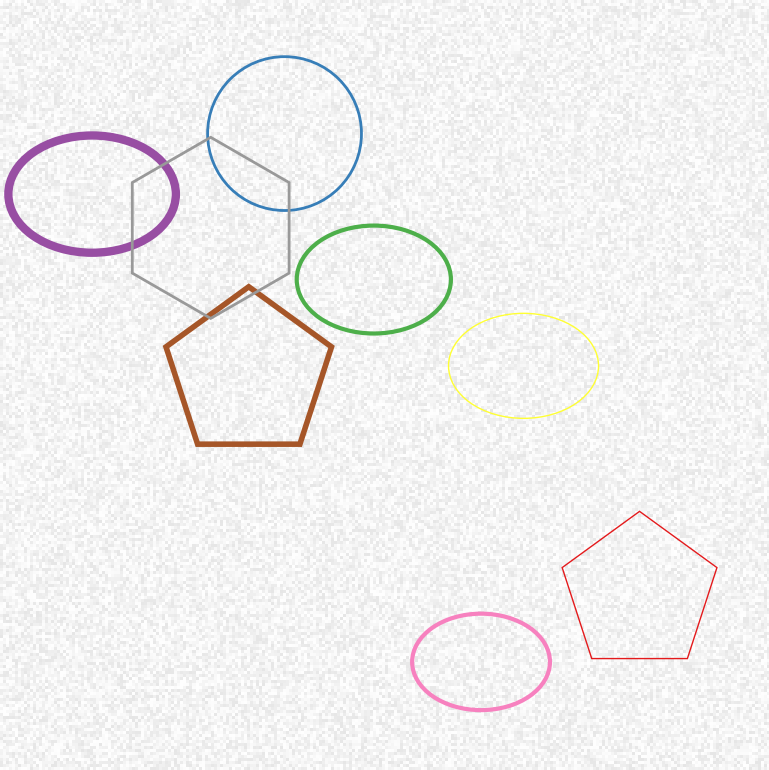[{"shape": "pentagon", "thickness": 0.5, "radius": 0.53, "center": [0.831, 0.23]}, {"shape": "circle", "thickness": 1, "radius": 0.5, "center": [0.37, 0.827]}, {"shape": "oval", "thickness": 1.5, "radius": 0.5, "center": [0.485, 0.637]}, {"shape": "oval", "thickness": 3, "radius": 0.54, "center": [0.12, 0.748]}, {"shape": "oval", "thickness": 0.5, "radius": 0.49, "center": [0.68, 0.525]}, {"shape": "pentagon", "thickness": 2, "radius": 0.57, "center": [0.323, 0.515]}, {"shape": "oval", "thickness": 1.5, "radius": 0.45, "center": [0.625, 0.14]}, {"shape": "hexagon", "thickness": 1, "radius": 0.59, "center": [0.274, 0.704]}]